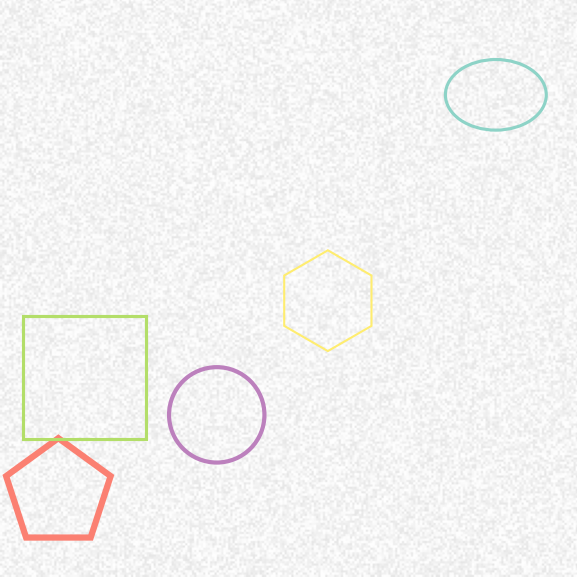[{"shape": "oval", "thickness": 1.5, "radius": 0.44, "center": [0.859, 0.835]}, {"shape": "pentagon", "thickness": 3, "radius": 0.48, "center": [0.101, 0.145]}, {"shape": "square", "thickness": 1.5, "radius": 0.53, "center": [0.147, 0.345]}, {"shape": "circle", "thickness": 2, "radius": 0.41, "center": [0.375, 0.281]}, {"shape": "hexagon", "thickness": 1, "radius": 0.44, "center": [0.568, 0.478]}]